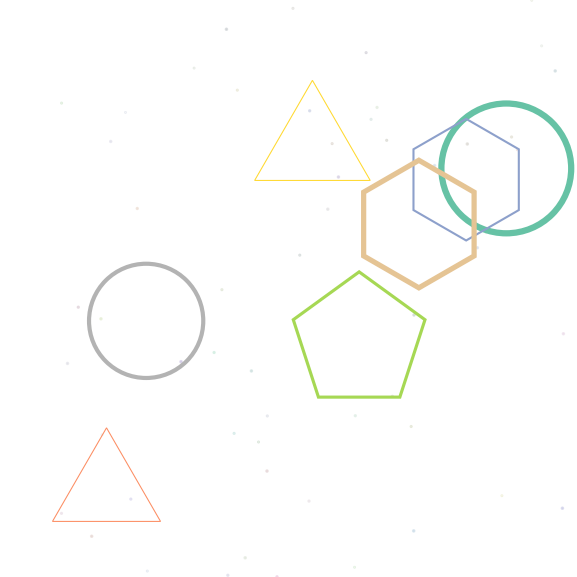[{"shape": "circle", "thickness": 3, "radius": 0.56, "center": [0.877, 0.708]}, {"shape": "triangle", "thickness": 0.5, "radius": 0.54, "center": [0.184, 0.15]}, {"shape": "hexagon", "thickness": 1, "radius": 0.53, "center": [0.807, 0.688]}, {"shape": "pentagon", "thickness": 1.5, "radius": 0.6, "center": [0.622, 0.408]}, {"shape": "triangle", "thickness": 0.5, "radius": 0.58, "center": [0.541, 0.744]}, {"shape": "hexagon", "thickness": 2.5, "radius": 0.55, "center": [0.725, 0.611]}, {"shape": "circle", "thickness": 2, "radius": 0.49, "center": [0.253, 0.444]}]